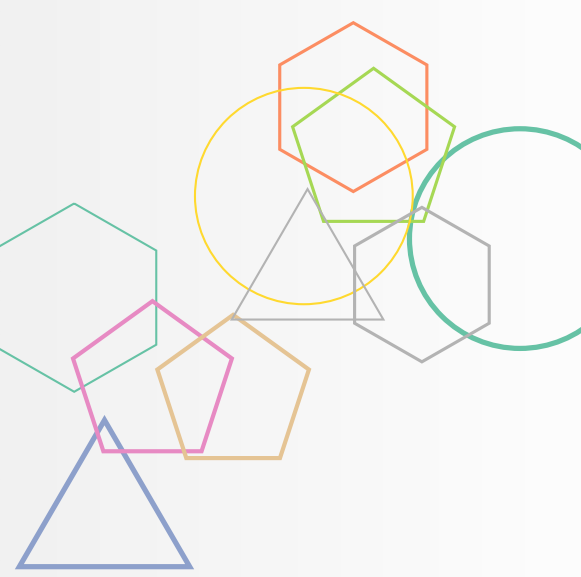[{"shape": "hexagon", "thickness": 1, "radius": 0.82, "center": [0.128, 0.484]}, {"shape": "circle", "thickness": 2.5, "radius": 0.95, "center": [0.895, 0.586]}, {"shape": "hexagon", "thickness": 1.5, "radius": 0.73, "center": [0.608, 0.814]}, {"shape": "triangle", "thickness": 2.5, "radius": 0.85, "center": [0.18, 0.102]}, {"shape": "pentagon", "thickness": 2, "radius": 0.72, "center": [0.262, 0.334]}, {"shape": "pentagon", "thickness": 1.5, "radius": 0.73, "center": [0.643, 0.734]}, {"shape": "circle", "thickness": 1, "radius": 0.94, "center": [0.523, 0.66]}, {"shape": "pentagon", "thickness": 2, "radius": 0.69, "center": [0.401, 0.317]}, {"shape": "triangle", "thickness": 1, "radius": 0.75, "center": [0.529, 0.521]}, {"shape": "hexagon", "thickness": 1.5, "radius": 0.67, "center": [0.726, 0.506]}]